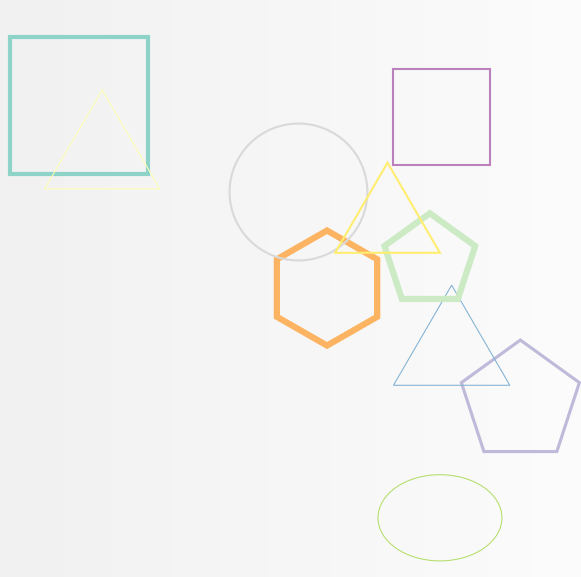[{"shape": "square", "thickness": 2, "radius": 0.59, "center": [0.136, 0.817]}, {"shape": "triangle", "thickness": 0.5, "radius": 0.57, "center": [0.176, 0.729]}, {"shape": "pentagon", "thickness": 1.5, "radius": 0.53, "center": [0.895, 0.304]}, {"shape": "triangle", "thickness": 0.5, "radius": 0.58, "center": [0.777, 0.39]}, {"shape": "hexagon", "thickness": 3, "radius": 0.5, "center": [0.563, 0.5]}, {"shape": "oval", "thickness": 0.5, "radius": 0.53, "center": [0.757, 0.103]}, {"shape": "circle", "thickness": 1, "radius": 0.59, "center": [0.513, 0.667]}, {"shape": "square", "thickness": 1, "radius": 0.42, "center": [0.76, 0.796]}, {"shape": "pentagon", "thickness": 3, "radius": 0.41, "center": [0.74, 0.548]}, {"shape": "triangle", "thickness": 1, "radius": 0.52, "center": [0.667, 0.613]}]